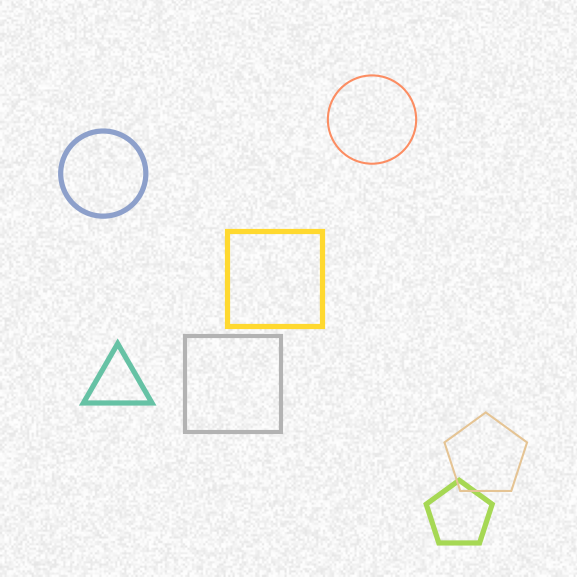[{"shape": "triangle", "thickness": 2.5, "radius": 0.34, "center": [0.204, 0.336]}, {"shape": "circle", "thickness": 1, "radius": 0.38, "center": [0.644, 0.792]}, {"shape": "circle", "thickness": 2.5, "radius": 0.37, "center": [0.179, 0.699]}, {"shape": "pentagon", "thickness": 2.5, "radius": 0.3, "center": [0.795, 0.108]}, {"shape": "square", "thickness": 2.5, "radius": 0.41, "center": [0.476, 0.517]}, {"shape": "pentagon", "thickness": 1, "radius": 0.38, "center": [0.841, 0.21]}, {"shape": "square", "thickness": 2, "radius": 0.41, "center": [0.403, 0.334]}]